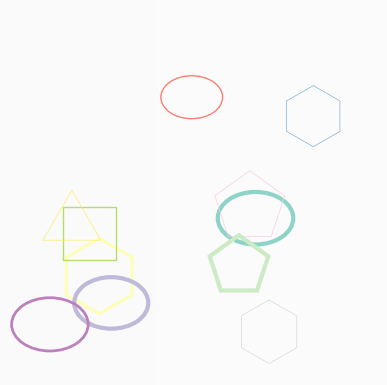[{"shape": "oval", "thickness": 3, "radius": 0.49, "center": [0.659, 0.433]}, {"shape": "hexagon", "thickness": 2, "radius": 0.49, "center": [0.256, 0.283]}, {"shape": "oval", "thickness": 3, "radius": 0.48, "center": [0.287, 0.213]}, {"shape": "oval", "thickness": 1, "radius": 0.4, "center": [0.495, 0.747]}, {"shape": "hexagon", "thickness": 0.5, "radius": 0.4, "center": [0.809, 0.698]}, {"shape": "square", "thickness": 1, "radius": 0.34, "center": [0.231, 0.392]}, {"shape": "pentagon", "thickness": 0.5, "radius": 0.47, "center": [0.644, 0.462]}, {"shape": "hexagon", "thickness": 0.5, "radius": 0.41, "center": [0.694, 0.138]}, {"shape": "oval", "thickness": 2, "radius": 0.49, "center": [0.129, 0.158]}, {"shape": "pentagon", "thickness": 3, "radius": 0.4, "center": [0.617, 0.31]}, {"shape": "triangle", "thickness": 0.5, "radius": 0.43, "center": [0.186, 0.419]}]